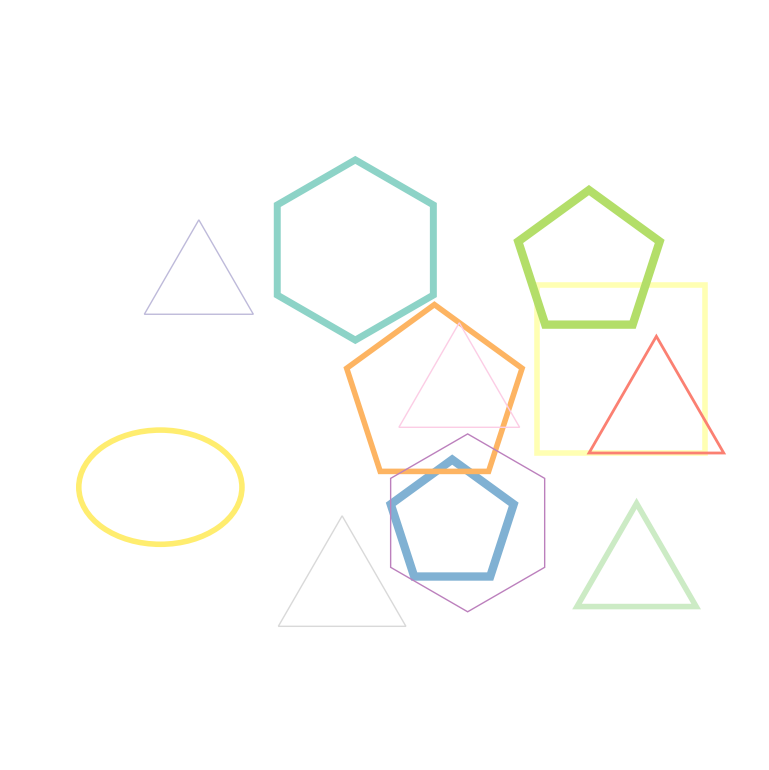[{"shape": "hexagon", "thickness": 2.5, "radius": 0.59, "center": [0.461, 0.675]}, {"shape": "square", "thickness": 2, "radius": 0.54, "center": [0.806, 0.521]}, {"shape": "triangle", "thickness": 0.5, "radius": 0.41, "center": [0.258, 0.633]}, {"shape": "triangle", "thickness": 1, "radius": 0.51, "center": [0.852, 0.462]}, {"shape": "pentagon", "thickness": 3, "radius": 0.42, "center": [0.587, 0.319]}, {"shape": "pentagon", "thickness": 2, "radius": 0.6, "center": [0.564, 0.485]}, {"shape": "pentagon", "thickness": 3, "radius": 0.48, "center": [0.765, 0.657]}, {"shape": "triangle", "thickness": 0.5, "radius": 0.45, "center": [0.596, 0.49]}, {"shape": "triangle", "thickness": 0.5, "radius": 0.48, "center": [0.444, 0.234]}, {"shape": "hexagon", "thickness": 0.5, "radius": 0.58, "center": [0.607, 0.321]}, {"shape": "triangle", "thickness": 2, "radius": 0.45, "center": [0.827, 0.257]}, {"shape": "oval", "thickness": 2, "radius": 0.53, "center": [0.208, 0.367]}]